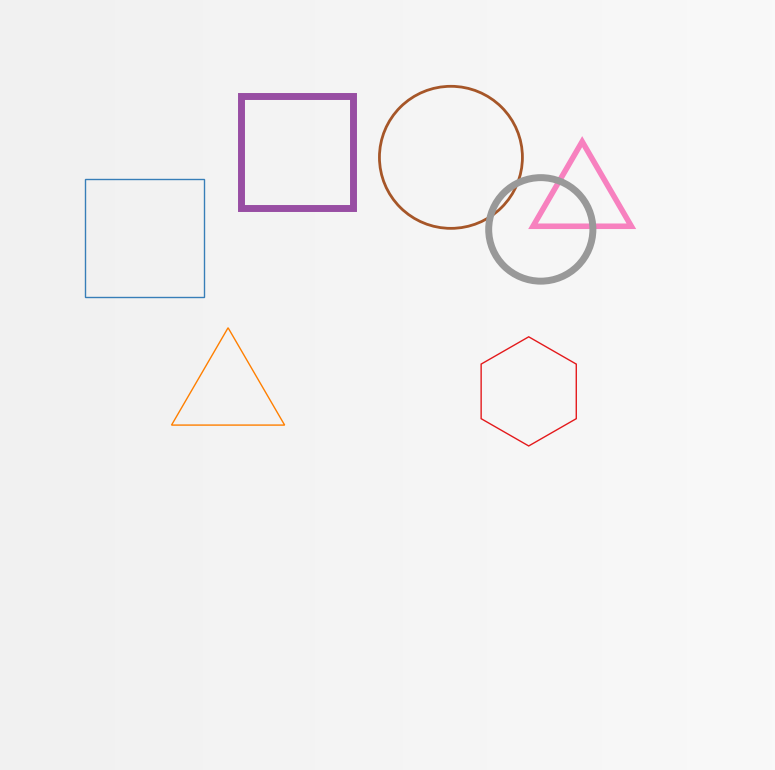[{"shape": "hexagon", "thickness": 0.5, "radius": 0.35, "center": [0.682, 0.492]}, {"shape": "square", "thickness": 0.5, "radius": 0.38, "center": [0.186, 0.691]}, {"shape": "square", "thickness": 2.5, "radius": 0.36, "center": [0.383, 0.802]}, {"shape": "triangle", "thickness": 0.5, "radius": 0.42, "center": [0.294, 0.49]}, {"shape": "circle", "thickness": 1, "radius": 0.46, "center": [0.582, 0.796]}, {"shape": "triangle", "thickness": 2, "radius": 0.37, "center": [0.751, 0.743]}, {"shape": "circle", "thickness": 2.5, "radius": 0.34, "center": [0.698, 0.702]}]